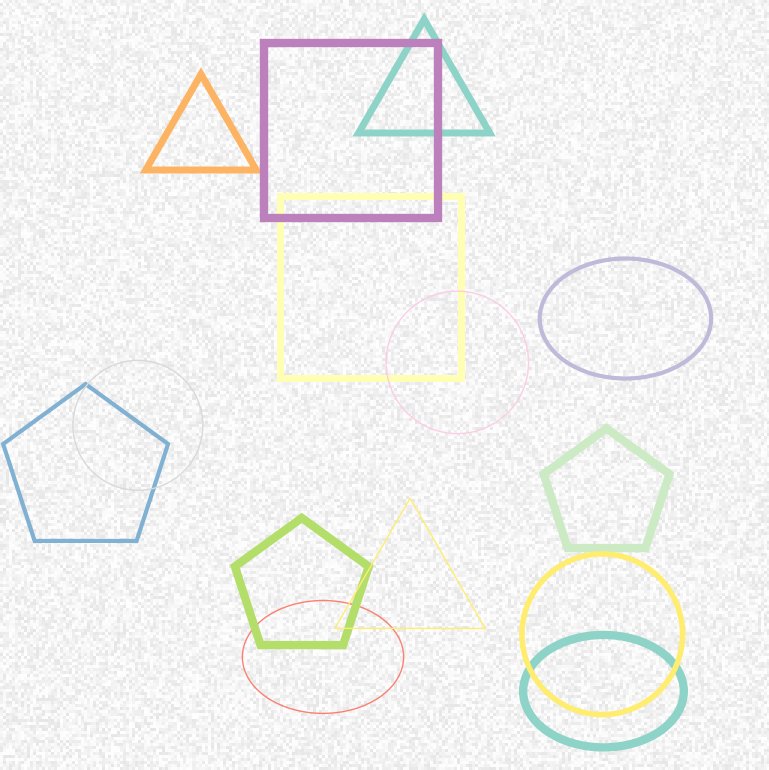[{"shape": "triangle", "thickness": 2.5, "radius": 0.49, "center": [0.551, 0.876]}, {"shape": "oval", "thickness": 3, "radius": 0.52, "center": [0.784, 0.102]}, {"shape": "square", "thickness": 2.5, "radius": 0.59, "center": [0.481, 0.627]}, {"shape": "oval", "thickness": 1.5, "radius": 0.56, "center": [0.812, 0.586]}, {"shape": "oval", "thickness": 0.5, "radius": 0.52, "center": [0.419, 0.147]}, {"shape": "pentagon", "thickness": 1.5, "radius": 0.56, "center": [0.111, 0.389]}, {"shape": "triangle", "thickness": 2.5, "radius": 0.41, "center": [0.261, 0.821]}, {"shape": "pentagon", "thickness": 3, "radius": 0.46, "center": [0.392, 0.236]}, {"shape": "circle", "thickness": 0.5, "radius": 0.46, "center": [0.594, 0.529]}, {"shape": "circle", "thickness": 0.5, "radius": 0.42, "center": [0.179, 0.448]}, {"shape": "square", "thickness": 3, "radius": 0.57, "center": [0.456, 0.83]}, {"shape": "pentagon", "thickness": 3, "radius": 0.43, "center": [0.788, 0.358]}, {"shape": "circle", "thickness": 2, "radius": 0.52, "center": [0.782, 0.176]}, {"shape": "triangle", "thickness": 0.5, "radius": 0.56, "center": [0.533, 0.24]}]